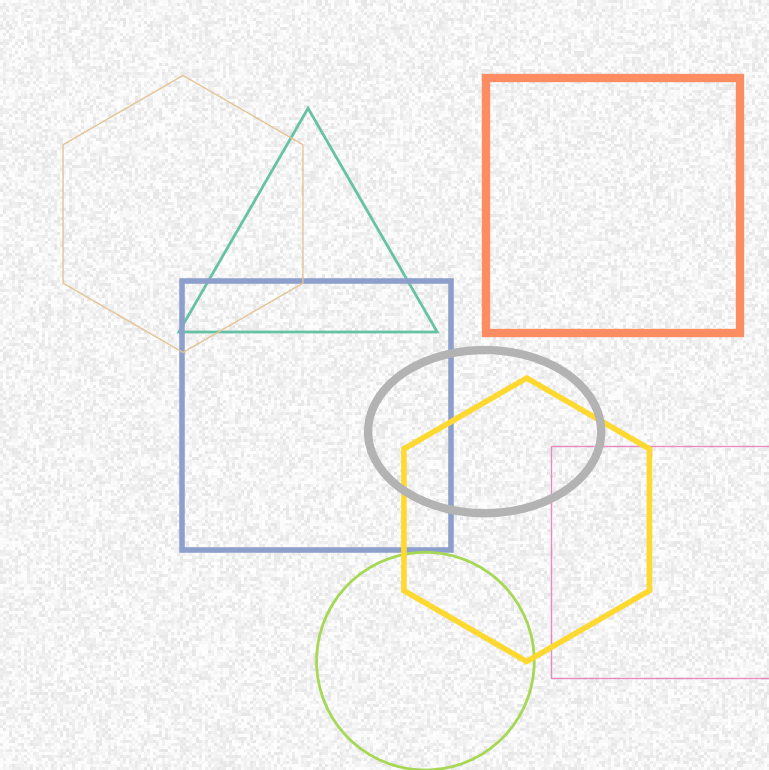[{"shape": "triangle", "thickness": 1, "radius": 0.97, "center": [0.4, 0.666]}, {"shape": "square", "thickness": 3, "radius": 0.83, "center": [0.796, 0.733]}, {"shape": "square", "thickness": 2, "radius": 0.87, "center": [0.411, 0.461]}, {"shape": "square", "thickness": 0.5, "radius": 0.76, "center": [0.866, 0.27]}, {"shape": "circle", "thickness": 1, "radius": 0.71, "center": [0.552, 0.141]}, {"shape": "hexagon", "thickness": 2, "radius": 0.92, "center": [0.684, 0.325]}, {"shape": "hexagon", "thickness": 0.5, "radius": 0.9, "center": [0.238, 0.722]}, {"shape": "oval", "thickness": 3, "radius": 0.76, "center": [0.629, 0.439]}]